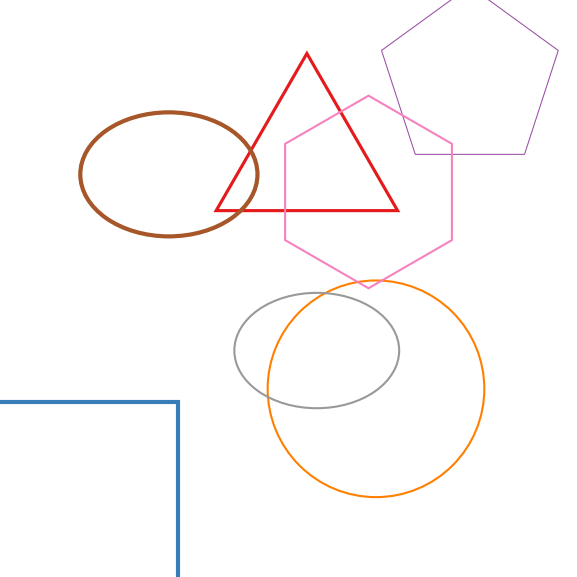[{"shape": "triangle", "thickness": 1.5, "radius": 0.91, "center": [0.531, 0.725]}, {"shape": "square", "thickness": 2, "radius": 0.98, "center": [0.113, 0.108]}, {"shape": "pentagon", "thickness": 0.5, "radius": 0.8, "center": [0.814, 0.862]}, {"shape": "circle", "thickness": 1, "radius": 0.94, "center": [0.651, 0.326]}, {"shape": "oval", "thickness": 2, "radius": 0.77, "center": [0.292, 0.697]}, {"shape": "hexagon", "thickness": 1, "radius": 0.83, "center": [0.638, 0.667]}, {"shape": "oval", "thickness": 1, "radius": 0.71, "center": [0.548, 0.392]}]